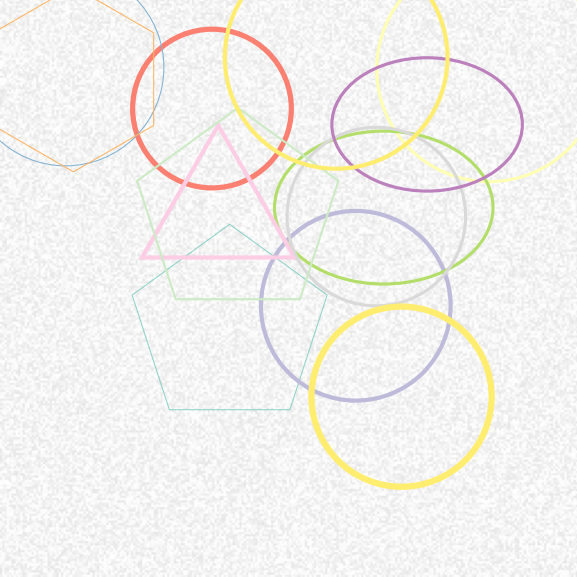[{"shape": "pentagon", "thickness": 0.5, "radius": 0.89, "center": [0.398, 0.433]}, {"shape": "circle", "thickness": 1.5, "radius": 0.97, "center": [0.847, 0.879]}, {"shape": "circle", "thickness": 2, "radius": 0.82, "center": [0.616, 0.47]}, {"shape": "circle", "thickness": 2.5, "radius": 0.69, "center": [0.367, 0.811]}, {"shape": "circle", "thickness": 0.5, "radius": 0.85, "center": [0.113, 0.882]}, {"shape": "hexagon", "thickness": 0.5, "radius": 0.8, "center": [0.127, 0.862]}, {"shape": "oval", "thickness": 1.5, "radius": 0.95, "center": [0.665, 0.64]}, {"shape": "triangle", "thickness": 2, "radius": 0.76, "center": [0.378, 0.629]}, {"shape": "circle", "thickness": 1.5, "radius": 0.77, "center": [0.652, 0.624]}, {"shape": "oval", "thickness": 1.5, "radius": 0.82, "center": [0.74, 0.784]}, {"shape": "pentagon", "thickness": 1, "radius": 0.92, "center": [0.412, 0.629]}, {"shape": "circle", "thickness": 3, "radius": 0.78, "center": [0.695, 0.312]}, {"shape": "circle", "thickness": 2, "radius": 0.96, "center": [0.582, 0.9]}]